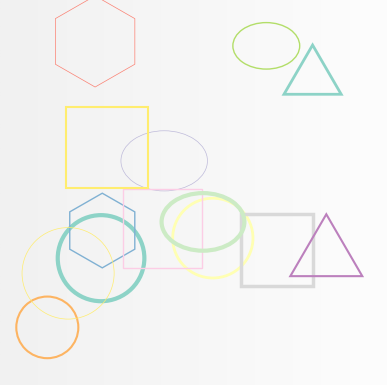[{"shape": "circle", "thickness": 3, "radius": 0.56, "center": [0.261, 0.329]}, {"shape": "triangle", "thickness": 2, "radius": 0.43, "center": [0.807, 0.798]}, {"shape": "circle", "thickness": 2, "radius": 0.52, "center": [0.549, 0.382]}, {"shape": "oval", "thickness": 0.5, "radius": 0.56, "center": [0.424, 0.582]}, {"shape": "hexagon", "thickness": 0.5, "radius": 0.59, "center": [0.245, 0.892]}, {"shape": "hexagon", "thickness": 1, "radius": 0.48, "center": [0.264, 0.401]}, {"shape": "circle", "thickness": 1.5, "radius": 0.4, "center": [0.122, 0.15]}, {"shape": "oval", "thickness": 1, "radius": 0.43, "center": [0.687, 0.881]}, {"shape": "square", "thickness": 1, "radius": 0.51, "center": [0.42, 0.405]}, {"shape": "square", "thickness": 2.5, "radius": 0.47, "center": [0.715, 0.351]}, {"shape": "triangle", "thickness": 1.5, "radius": 0.54, "center": [0.842, 0.336]}, {"shape": "oval", "thickness": 3, "radius": 0.53, "center": [0.524, 0.424]}, {"shape": "square", "thickness": 1.5, "radius": 0.52, "center": [0.276, 0.617]}, {"shape": "circle", "thickness": 0.5, "radius": 0.59, "center": [0.176, 0.29]}]